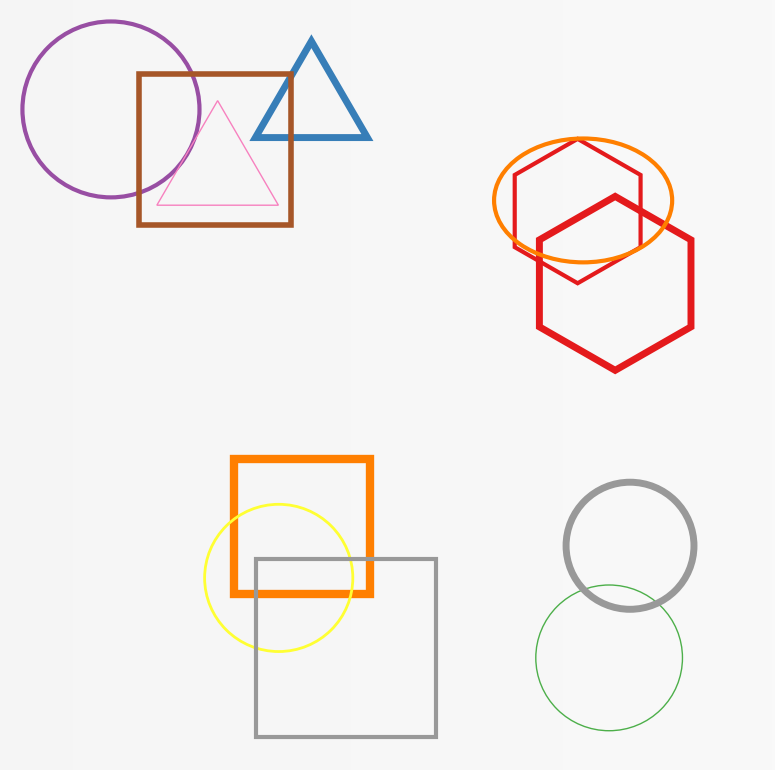[{"shape": "hexagon", "thickness": 2.5, "radius": 0.56, "center": [0.794, 0.632]}, {"shape": "hexagon", "thickness": 1.5, "radius": 0.47, "center": [0.745, 0.726]}, {"shape": "triangle", "thickness": 2.5, "radius": 0.42, "center": [0.402, 0.863]}, {"shape": "circle", "thickness": 0.5, "radius": 0.47, "center": [0.786, 0.146]}, {"shape": "circle", "thickness": 1.5, "radius": 0.57, "center": [0.143, 0.858]}, {"shape": "square", "thickness": 3, "radius": 0.44, "center": [0.39, 0.316]}, {"shape": "oval", "thickness": 1.5, "radius": 0.57, "center": [0.752, 0.74]}, {"shape": "circle", "thickness": 1, "radius": 0.48, "center": [0.36, 0.249]}, {"shape": "square", "thickness": 2, "radius": 0.49, "center": [0.278, 0.806]}, {"shape": "triangle", "thickness": 0.5, "radius": 0.45, "center": [0.281, 0.779]}, {"shape": "circle", "thickness": 2.5, "radius": 0.41, "center": [0.813, 0.291]}, {"shape": "square", "thickness": 1.5, "radius": 0.58, "center": [0.446, 0.158]}]